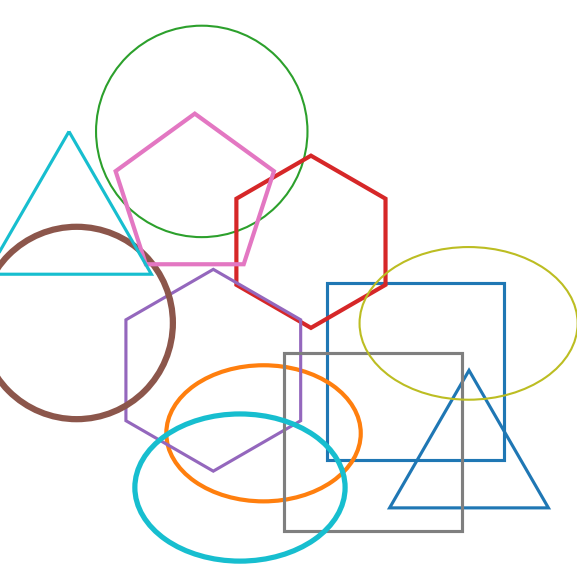[{"shape": "square", "thickness": 1.5, "radius": 0.76, "center": [0.72, 0.356]}, {"shape": "triangle", "thickness": 1.5, "radius": 0.79, "center": [0.812, 0.199]}, {"shape": "oval", "thickness": 2, "radius": 0.84, "center": [0.456, 0.249]}, {"shape": "circle", "thickness": 1, "radius": 0.92, "center": [0.349, 0.772]}, {"shape": "hexagon", "thickness": 2, "radius": 0.75, "center": [0.538, 0.58]}, {"shape": "hexagon", "thickness": 1.5, "radius": 0.87, "center": [0.369, 0.358]}, {"shape": "circle", "thickness": 3, "radius": 0.83, "center": [0.133, 0.44]}, {"shape": "pentagon", "thickness": 2, "radius": 0.72, "center": [0.337, 0.658]}, {"shape": "square", "thickness": 1.5, "radius": 0.77, "center": [0.646, 0.233]}, {"shape": "oval", "thickness": 1, "radius": 0.94, "center": [0.811, 0.439]}, {"shape": "oval", "thickness": 2.5, "radius": 0.91, "center": [0.416, 0.155]}, {"shape": "triangle", "thickness": 1.5, "radius": 0.82, "center": [0.119, 0.607]}]